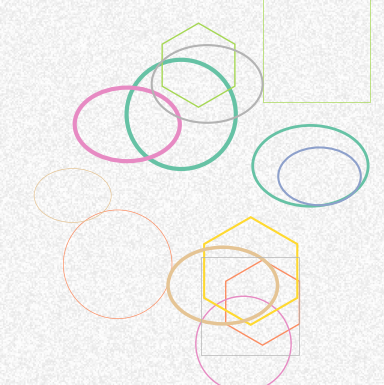[{"shape": "circle", "thickness": 3, "radius": 0.71, "center": [0.471, 0.703]}, {"shape": "oval", "thickness": 2, "radius": 0.75, "center": [0.806, 0.569]}, {"shape": "circle", "thickness": 0.5, "radius": 0.71, "center": [0.306, 0.314]}, {"shape": "hexagon", "thickness": 1, "radius": 0.55, "center": [0.682, 0.214]}, {"shape": "oval", "thickness": 1.5, "radius": 0.54, "center": [0.83, 0.542]}, {"shape": "oval", "thickness": 3, "radius": 0.68, "center": [0.331, 0.677]}, {"shape": "circle", "thickness": 1, "radius": 0.62, "center": [0.632, 0.107]}, {"shape": "hexagon", "thickness": 1, "radius": 0.55, "center": [0.516, 0.831]}, {"shape": "square", "thickness": 0.5, "radius": 0.7, "center": [0.823, 0.873]}, {"shape": "hexagon", "thickness": 1.5, "radius": 0.7, "center": [0.651, 0.296]}, {"shape": "oval", "thickness": 0.5, "radius": 0.5, "center": [0.189, 0.492]}, {"shape": "oval", "thickness": 2.5, "radius": 0.71, "center": [0.579, 0.258]}, {"shape": "square", "thickness": 0.5, "radius": 0.64, "center": [0.65, 0.204]}, {"shape": "oval", "thickness": 1.5, "radius": 0.72, "center": [0.538, 0.782]}]